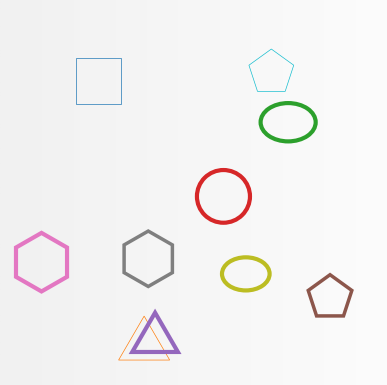[{"shape": "square", "thickness": 0.5, "radius": 0.3, "center": [0.254, 0.789]}, {"shape": "triangle", "thickness": 0.5, "radius": 0.38, "center": [0.372, 0.103]}, {"shape": "oval", "thickness": 3, "radius": 0.36, "center": [0.744, 0.683]}, {"shape": "circle", "thickness": 3, "radius": 0.34, "center": [0.577, 0.49]}, {"shape": "triangle", "thickness": 3, "radius": 0.34, "center": [0.4, 0.12]}, {"shape": "pentagon", "thickness": 2.5, "radius": 0.3, "center": [0.852, 0.227]}, {"shape": "hexagon", "thickness": 3, "radius": 0.38, "center": [0.107, 0.319]}, {"shape": "hexagon", "thickness": 2.5, "radius": 0.36, "center": [0.383, 0.328]}, {"shape": "oval", "thickness": 3, "radius": 0.31, "center": [0.634, 0.289]}, {"shape": "pentagon", "thickness": 0.5, "radius": 0.3, "center": [0.7, 0.812]}]